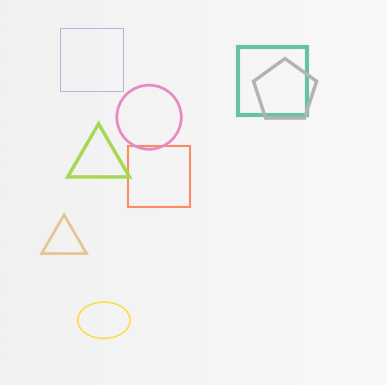[{"shape": "square", "thickness": 3, "radius": 0.45, "center": [0.703, 0.789]}, {"shape": "square", "thickness": 1.5, "radius": 0.4, "center": [0.41, 0.541]}, {"shape": "square", "thickness": 0.5, "radius": 0.4, "center": [0.237, 0.846]}, {"shape": "circle", "thickness": 2, "radius": 0.42, "center": [0.385, 0.696]}, {"shape": "triangle", "thickness": 2.5, "radius": 0.46, "center": [0.254, 0.586]}, {"shape": "oval", "thickness": 1, "radius": 0.34, "center": [0.268, 0.168]}, {"shape": "triangle", "thickness": 2, "radius": 0.33, "center": [0.165, 0.375]}, {"shape": "pentagon", "thickness": 2.5, "radius": 0.43, "center": [0.736, 0.762]}]